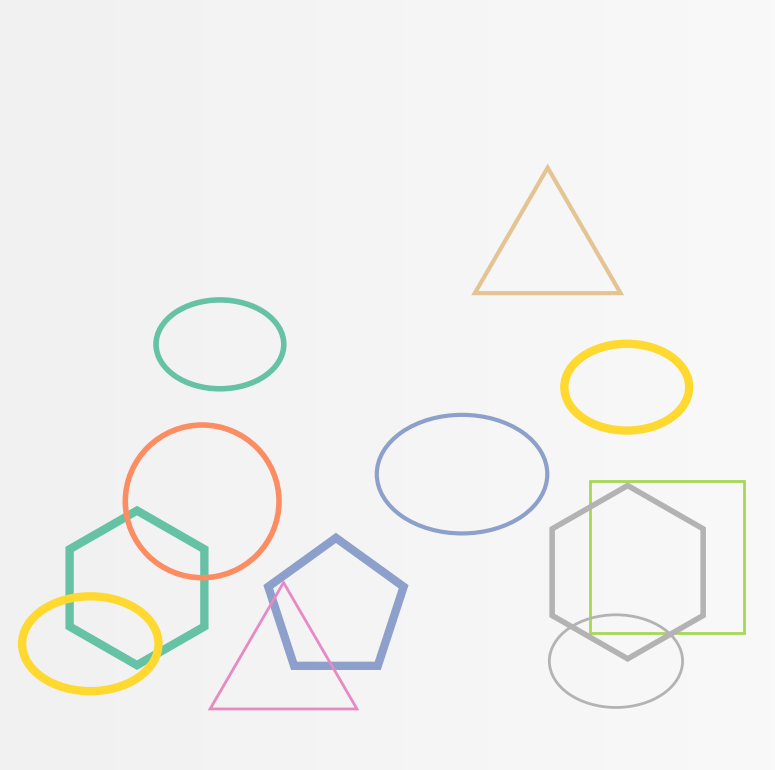[{"shape": "hexagon", "thickness": 3, "radius": 0.5, "center": [0.177, 0.237]}, {"shape": "oval", "thickness": 2, "radius": 0.41, "center": [0.284, 0.553]}, {"shape": "circle", "thickness": 2, "radius": 0.5, "center": [0.261, 0.349]}, {"shape": "pentagon", "thickness": 3, "radius": 0.46, "center": [0.433, 0.21]}, {"shape": "oval", "thickness": 1.5, "radius": 0.55, "center": [0.596, 0.384]}, {"shape": "triangle", "thickness": 1, "radius": 0.55, "center": [0.366, 0.134]}, {"shape": "square", "thickness": 1, "radius": 0.49, "center": [0.861, 0.277]}, {"shape": "oval", "thickness": 3, "radius": 0.4, "center": [0.809, 0.497]}, {"shape": "oval", "thickness": 3, "radius": 0.44, "center": [0.117, 0.164]}, {"shape": "triangle", "thickness": 1.5, "radius": 0.54, "center": [0.707, 0.674]}, {"shape": "oval", "thickness": 1, "radius": 0.43, "center": [0.795, 0.141]}, {"shape": "hexagon", "thickness": 2, "radius": 0.56, "center": [0.81, 0.257]}]